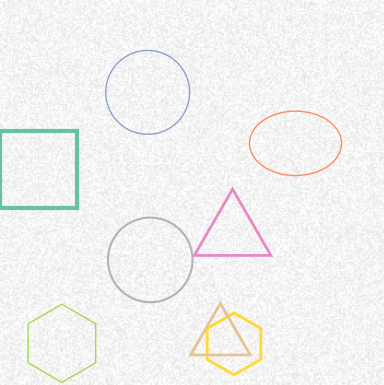[{"shape": "square", "thickness": 3, "radius": 0.5, "center": [0.101, 0.559]}, {"shape": "oval", "thickness": 1, "radius": 0.6, "center": [0.768, 0.628]}, {"shape": "circle", "thickness": 1, "radius": 0.54, "center": [0.384, 0.76]}, {"shape": "triangle", "thickness": 2, "radius": 0.57, "center": [0.604, 0.394]}, {"shape": "hexagon", "thickness": 1, "radius": 0.51, "center": [0.161, 0.108]}, {"shape": "hexagon", "thickness": 2, "radius": 0.4, "center": [0.608, 0.107]}, {"shape": "triangle", "thickness": 2, "radius": 0.45, "center": [0.572, 0.123]}, {"shape": "circle", "thickness": 1.5, "radius": 0.55, "center": [0.39, 0.325]}]